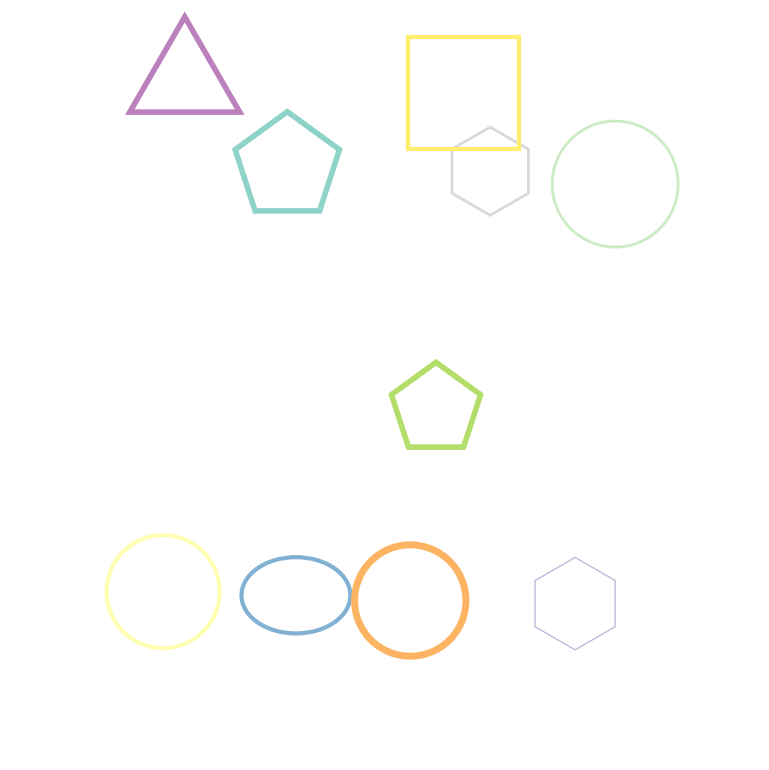[{"shape": "pentagon", "thickness": 2, "radius": 0.36, "center": [0.373, 0.784]}, {"shape": "circle", "thickness": 1.5, "radius": 0.37, "center": [0.212, 0.232]}, {"shape": "hexagon", "thickness": 0.5, "radius": 0.3, "center": [0.747, 0.216]}, {"shape": "oval", "thickness": 1.5, "radius": 0.35, "center": [0.384, 0.227]}, {"shape": "circle", "thickness": 2.5, "radius": 0.36, "center": [0.533, 0.22]}, {"shape": "pentagon", "thickness": 2, "radius": 0.3, "center": [0.566, 0.469]}, {"shape": "hexagon", "thickness": 1, "radius": 0.29, "center": [0.637, 0.778]}, {"shape": "triangle", "thickness": 2, "radius": 0.41, "center": [0.24, 0.896]}, {"shape": "circle", "thickness": 1, "radius": 0.41, "center": [0.799, 0.761]}, {"shape": "square", "thickness": 1.5, "radius": 0.36, "center": [0.602, 0.879]}]